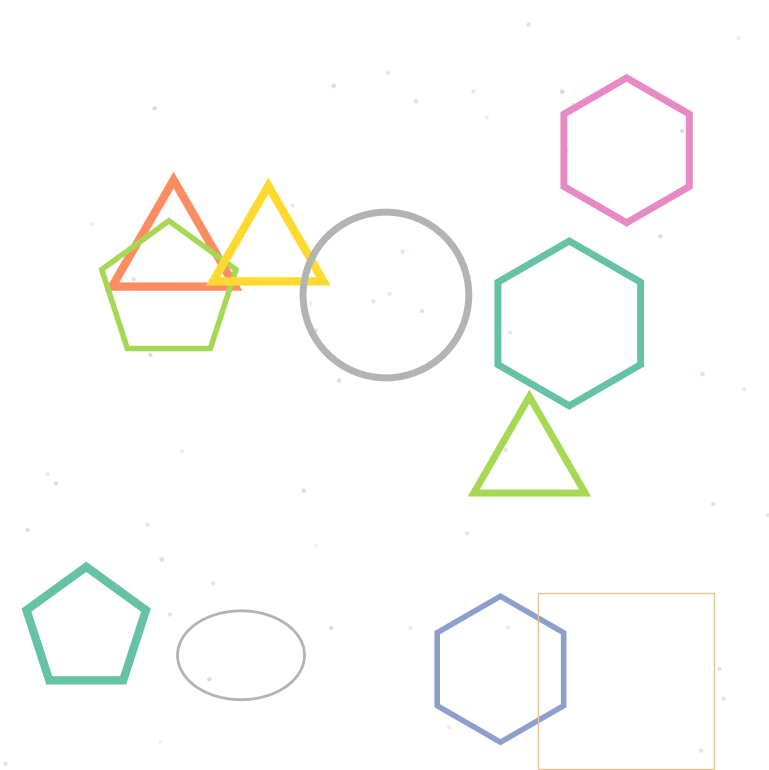[{"shape": "hexagon", "thickness": 2.5, "radius": 0.54, "center": [0.739, 0.58]}, {"shape": "pentagon", "thickness": 3, "radius": 0.41, "center": [0.112, 0.182]}, {"shape": "triangle", "thickness": 3, "radius": 0.46, "center": [0.225, 0.674]}, {"shape": "hexagon", "thickness": 2, "radius": 0.47, "center": [0.65, 0.131]}, {"shape": "hexagon", "thickness": 2.5, "radius": 0.47, "center": [0.814, 0.805]}, {"shape": "triangle", "thickness": 2.5, "radius": 0.42, "center": [0.688, 0.401]}, {"shape": "pentagon", "thickness": 2, "radius": 0.46, "center": [0.219, 0.622]}, {"shape": "triangle", "thickness": 3, "radius": 0.41, "center": [0.348, 0.676]}, {"shape": "square", "thickness": 0.5, "radius": 0.57, "center": [0.813, 0.116]}, {"shape": "circle", "thickness": 2.5, "radius": 0.54, "center": [0.501, 0.617]}, {"shape": "oval", "thickness": 1, "radius": 0.41, "center": [0.313, 0.149]}]